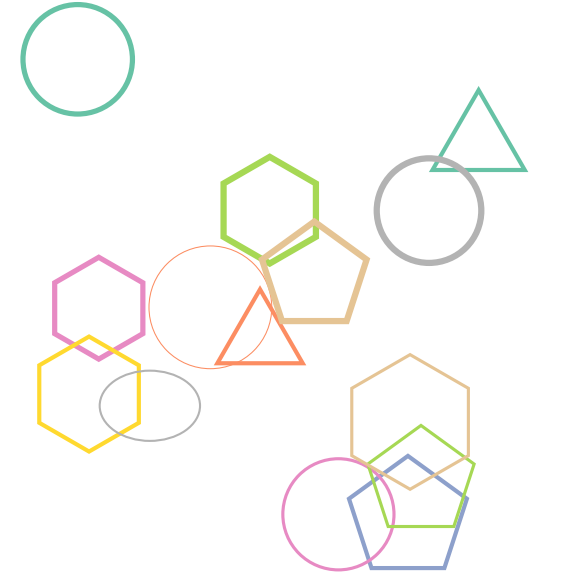[{"shape": "triangle", "thickness": 2, "radius": 0.46, "center": [0.829, 0.751]}, {"shape": "circle", "thickness": 2.5, "radius": 0.47, "center": [0.135, 0.896]}, {"shape": "triangle", "thickness": 2, "radius": 0.43, "center": [0.45, 0.413]}, {"shape": "circle", "thickness": 0.5, "radius": 0.53, "center": [0.364, 0.467]}, {"shape": "pentagon", "thickness": 2, "radius": 0.54, "center": [0.706, 0.102]}, {"shape": "circle", "thickness": 1.5, "radius": 0.48, "center": [0.586, 0.109]}, {"shape": "hexagon", "thickness": 2.5, "radius": 0.44, "center": [0.171, 0.465]}, {"shape": "hexagon", "thickness": 3, "radius": 0.46, "center": [0.467, 0.635]}, {"shape": "pentagon", "thickness": 1.5, "radius": 0.48, "center": [0.729, 0.166]}, {"shape": "hexagon", "thickness": 2, "radius": 0.5, "center": [0.154, 0.317]}, {"shape": "pentagon", "thickness": 3, "radius": 0.48, "center": [0.544, 0.52]}, {"shape": "hexagon", "thickness": 1.5, "radius": 0.58, "center": [0.71, 0.268]}, {"shape": "circle", "thickness": 3, "radius": 0.45, "center": [0.743, 0.634]}, {"shape": "oval", "thickness": 1, "radius": 0.43, "center": [0.259, 0.296]}]